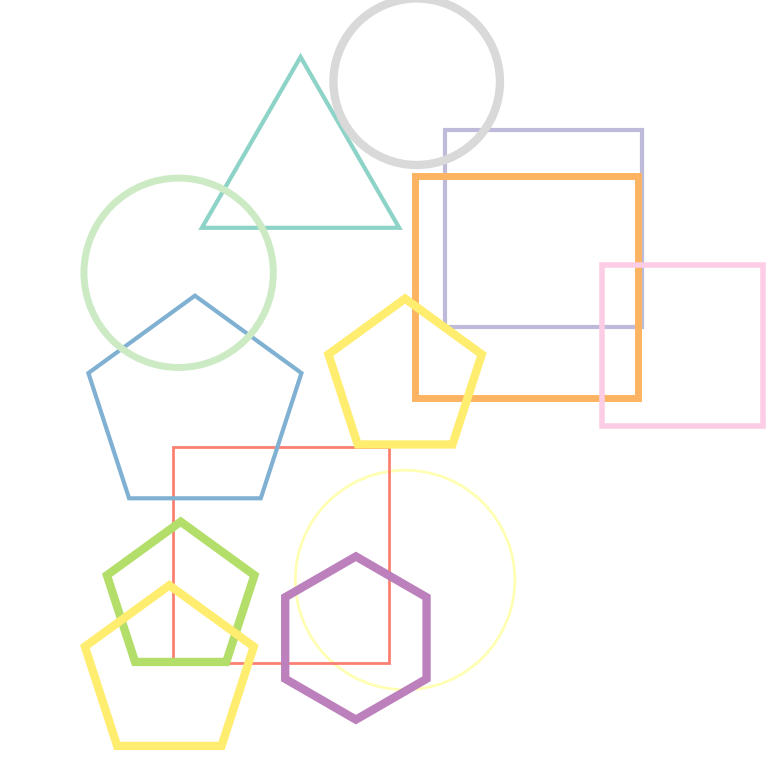[{"shape": "triangle", "thickness": 1.5, "radius": 0.74, "center": [0.39, 0.778]}, {"shape": "circle", "thickness": 1, "radius": 0.71, "center": [0.526, 0.247]}, {"shape": "square", "thickness": 1.5, "radius": 0.64, "center": [0.706, 0.703]}, {"shape": "square", "thickness": 1, "radius": 0.7, "center": [0.365, 0.28]}, {"shape": "pentagon", "thickness": 1.5, "radius": 0.73, "center": [0.253, 0.471]}, {"shape": "square", "thickness": 2.5, "radius": 0.72, "center": [0.683, 0.627]}, {"shape": "pentagon", "thickness": 3, "radius": 0.5, "center": [0.235, 0.222]}, {"shape": "square", "thickness": 2, "radius": 0.52, "center": [0.886, 0.551]}, {"shape": "circle", "thickness": 3, "radius": 0.54, "center": [0.541, 0.894]}, {"shape": "hexagon", "thickness": 3, "radius": 0.53, "center": [0.462, 0.171]}, {"shape": "circle", "thickness": 2.5, "radius": 0.61, "center": [0.232, 0.646]}, {"shape": "pentagon", "thickness": 3, "radius": 0.58, "center": [0.22, 0.125]}, {"shape": "pentagon", "thickness": 3, "radius": 0.52, "center": [0.526, 0.507]}]